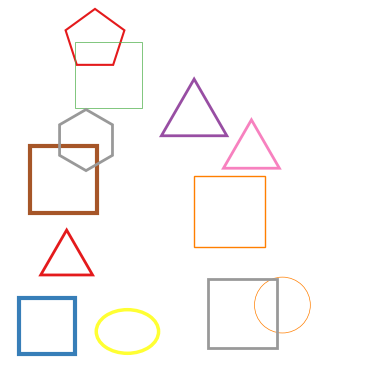[{"shape": "pentagon", "thickness": 1.5, "radius": 0.4, "center": [0.247, 0.897]}, {"shape": "triangle", "thickness": 2, "radius": 0.39, "center": [0.173, 0.325]}, {"shape": "square", "thickness": 3, "radius": 0.36, "center": [0.122, 0.154]}, {"shape": "square", "thickness": 0.5, "radius": 0.43, "center": [0.282, 0.805]}, {"shape": "triangle", "thickness": 2, "radius": 0.49, "center": [0.504, 0.696]}, {"shape": "square", "thickness": 1, "radius": 0.46, "center": [0.595, 0.452]}, {"shape": "circle", "thickness": 0.5, "radius": 0.36, "center": [0.734, 0.208]}, {"shape": "oval", "thickness": 2.5, "radius": 0.4, "center": [0.331, 0.139]}, {"shape": "square", "thickness": 3, "radius": 0.44, "center": [0.166, 0.534]}, {"shape": "triangle", "thickness": 2, "radius": 0.42, "center": [0.653, 0.605]}, {"shape": "square", "thickness": 2, "radius": 0.45, "center": [0.631, 0.186]}, {"shape": "hexagon", "thickness": 2, "radius": 0.4, "center": [0.223, 0.636]}]